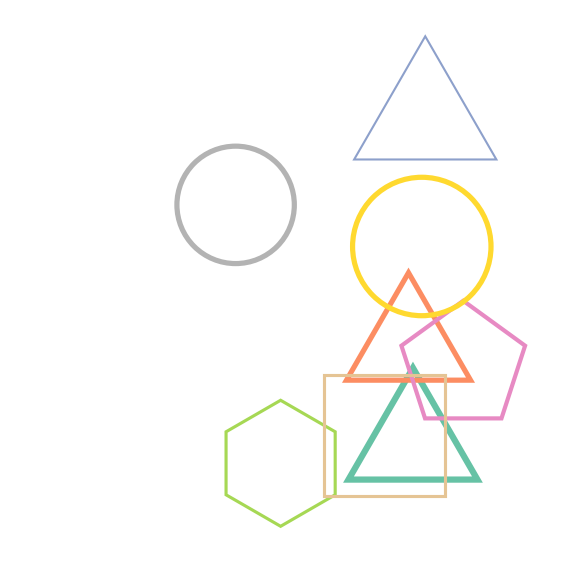[{"shape": "triangle", "thickness": 3, "radius": 0.64, "center": [0.715, 0.233]}, {"shape": "triangle", "thickness": 2.5, "radius": 0.62, "center": [0.707, 0.403]}, {"shape": "triangle", "thickness": 1, "radius": 0.71, "center": [0.736, 0.794]}, {"shape": "pentagon", "thickness": 2, "radius": 0.56, "center": [0.802, 0.366]}, {"shape": "hexagon", "thickness": 1.5, "radius": 0.55, "center": [0.486, 0.197]}, {"shape": "circle", "thickness": 2.5, "radius": 0.6, "center": [0.73, 0.572]}, {"shape": "square", "thickness": 1.5, "radius": 0.52, "center": [0.667, 0.245]}, {"shape": "circle", "thickness": 2.5, "radius": 0.51, "center": [0.408, 0.644]}]